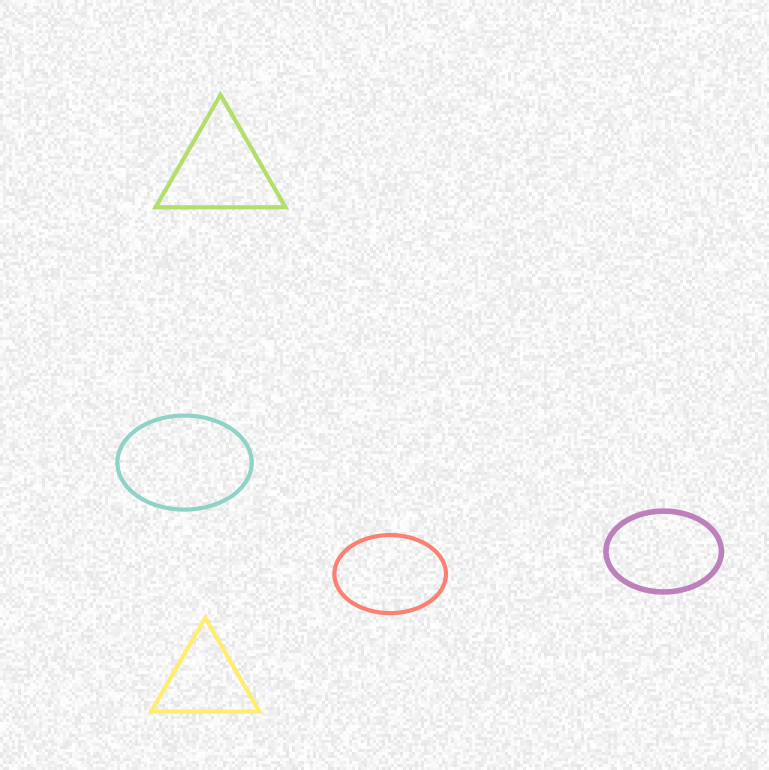[{"shape": "oval", "thickness": 1.5, "radius": 0.44, "center": [0.24, 0.399]}, {"shape": "oval", "thickness": 1.5, "radius": 0.36, "center": [0.507, 0.254]}, {"shape": "triangle", "thickness": 1.5, "radius": 0.49, "center": [0.286, 0.779]}, {"shape": "oval", "thickness": 2, "radius": 0.37, "center": [0.862, 0.284]}, {"shape": "triangle", "thickness": 1.5, "radius": 0.41, "center": [0.267, 0.116]}]